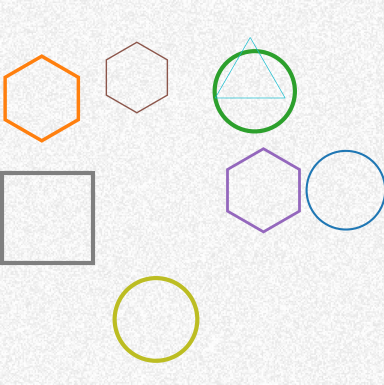[{"shape": "circle", "thickness": 1.5, "radius": 0.51, "center": [0.898, 0.506]}, {"shape": "hexagon", "thickness": 2.5, "radius": 0.55, "center": [0.108, 0.744]}, {"shape": "circle", "thickness": 3, "radius": 0.52, "center": [0.662, 0.763]}, {"shape": "hexagon", "thickness": 2, "radius": 0.54, "center": [0.684, 0.506]}, {"shape": "hexagon", "thickness": 1, "radius": 0.46, "center": [0.355, 0.799]}, {"shape": "square", "thickness": 3, "radius": 0.59, "center": [0.123, 0.434]}, {"shape": "circle", "thickness": 3, "radius": 0.54, "center": [0.405, 0.17]}, {"shape": "triangle", "thickness": 0.5, "radius": 0.52, "center": [0.65, 0.798]}]